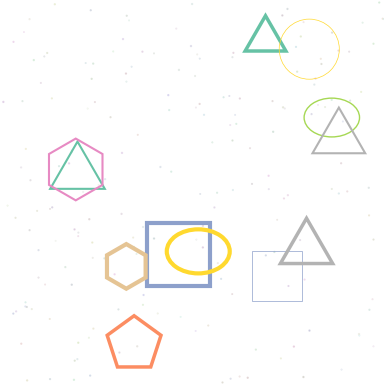[{"shape": "triangle", "thickness": 2.5, "radius": 0.31, "center": [0.69, 0.898]}, {"shape": "triangle", "thickness": 1.5, "radius": 0.41, "center": [0.201, 0.55]}, {"shape": "pentagon", "thickness": 2.5, "radius": 0.37, "center": [0.348, 0.106]}, {"shape": "square", "thickness": 0.5, "radius": 0.32, "center": [0.719, 0.282]}, {"shape": "square", "thickness": 3, "radius": 0.41, "center": [0.464, 0.34]}, {"shape": "hexagon", "thickness": 1.5, "radius": 0.4, "center": [0.197, 0.56]}, {"shape": "oval", "thickness": 1, "radius": 0.36, "center": [0.862, 0.695]}, {"shape": "oval", "thickness": 3, "radius": 0.41, "center": [0.515, 0.347]}, {"shape": "circle", "thickness": 0.5, "radius": 0.39, "center": [0.803, 0.872]}, {"shape": "hexagon", "thickness": 3, "radius": 0.29, "center": [0.328, 0.308]}, {"shape": "triangle", "thickness": 2.5, "radius": 0.39, "center": [0.796, 0.355]}, {"shape": "triangle", "thickness": 1.5, "radius": 0.4, "center": [0.88, 0.641]}]